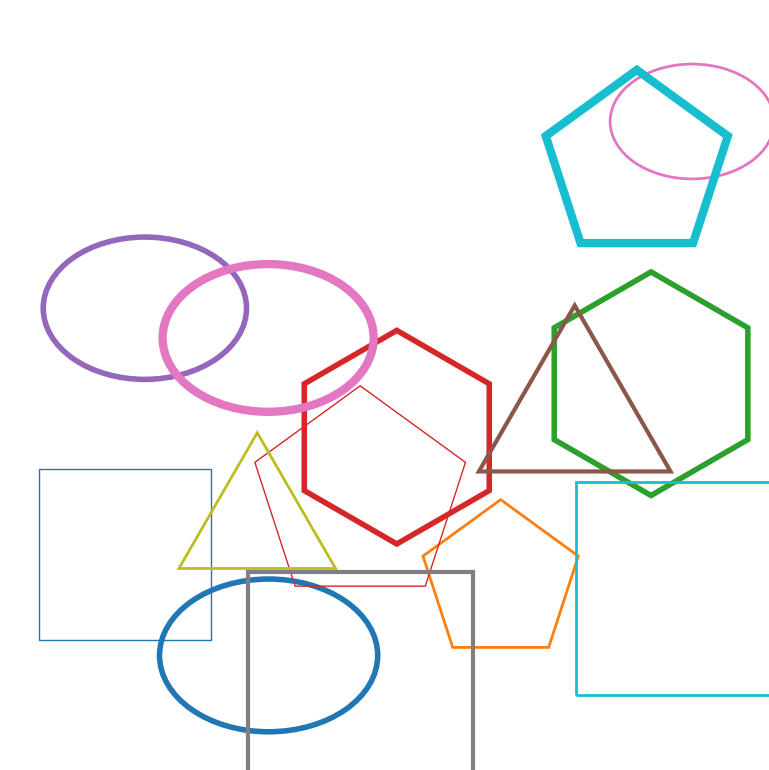[{"shape": "square", "thickness": 0.5, "radius": 0.56, "center": [0.162, 0.28]}, {"shape": "oval", "thickness": 2, "radius": 0.71, "center": [0.349, 0.149]}, {"shape": "pentagon", "thickness": 1, "radius": 0.53, "center": [0.65, 0.245]}, {"shape": "hexagon", "thickness": 2, "radius": 0.73, "center": [0.845, 0.502]}, {"shape": "hexagon", "thickness": 2, "radius": 0.69, "center": [0.515, 0.432]}, {"shape": "pentagon", "thickness": 0.5, "radius": 0.72, "center": [0.468, 0.355]}, {"shape": "oval", "thickness": 2, "radius": 0.66, "center": [0.188, 0.6]}, {"shape": "triangle", "thickness": 1.5, "radius": 0.72, "center": [0.746, 0.46]}, {"shape": "oval", "thickness": 3, "radius": 0.69, "center": [0.348, 0.561]}, {"shape": "oval", "thickness": 1, "radius": 0.53, "center": [0.899, 0.842]}, {"shape": "square", "thickness": 1.5, "radius": 0.73, "center": [0.468, 0.111]}, {"shape": "triangle", "thickness": 1, "radius": 0.59, "center": [0.334, 0.32]}, {"shape": "pentagon", "thickness": 3, "radius": 0.62, "center": [0.827, 0.785]}, {"shape": "square", "thickness": 1, "radius": 0.69, "center": [0.887, 0.236]}]